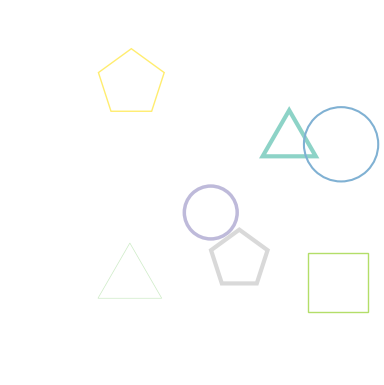[{"shape": "triangle", "thickness": 3, "radius": 0.4, "center": [0.751, 0.634]}, {"shape": "circle", "thickness": 2.5, "radius": 0.34, "center": [0.547, 0.448]}, {"shape": "circle", "thickness": 1.5, "radius": 0.48, "center": [0.886, 0.625]}, {"shape": "square", "thickness": 1, "radius": 0.39, "center": [0.878, 0.267]}, {"shape": "pentagon", "thickness": 3, "radius": 0.39, "center": [0.622, 0.326]}, {"shape": "triangle", "thickness": 0.5, "radius": 0.48, "center": [0.337, 0.273]}, {"shape": "pentagon", "thickness": 1, "radius": 0.45, "center": [0.341, 0.784]}]